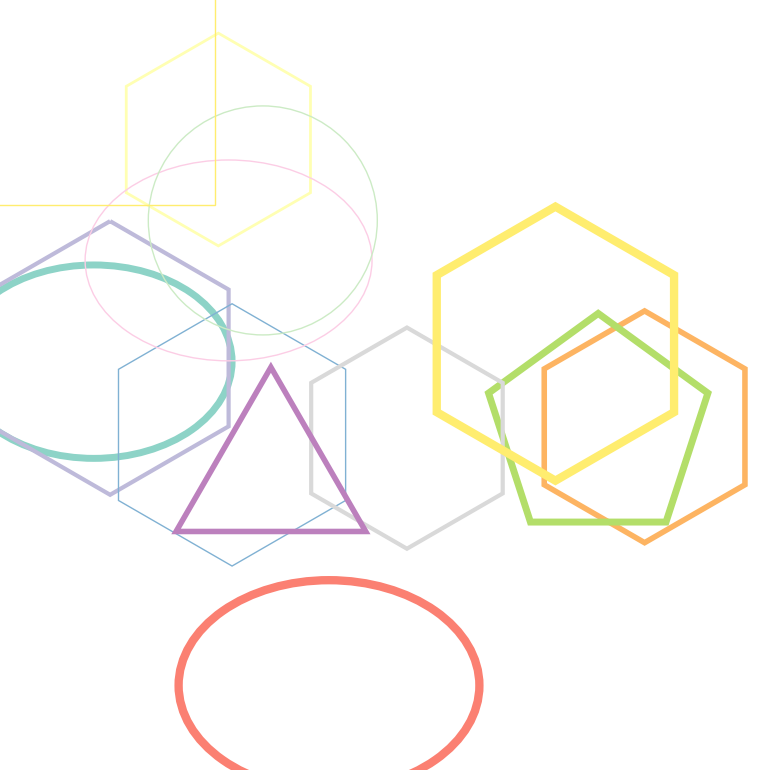[{"shape": "oval", "thickness": 2.5, "radius": 0.9, "center": [0.122, 0.53]}, {"shape": "hexagon", "thickness": 1, "radius": 0.69, "center": [0.284, 0.819]}, {"shape": "hexagon", "thickness": 1.5, "radius": 0.89, "center": [0.143, 0.535]}, {"shape": "oval", "thickness": 3, "radius": 0.98, "center": [0.427, 0.11]}, {"shape": "hexagon", "thickness": 0.5, "radius": 0.85, "center": [0.301, 0.435]}, {"shape": "hexagon", "thickness": 2, "radius": 0.75, "center": [0.837, 0.446]}, {"shape": "pentagon", "thickness": 2.5, "radius": 0.75, "center": [0.777, 0.443]}, {"shape": "oval", "thickness": 0.5, "radius": 0.93, "center": [0.297, 0.662]}, {"shape": "hexagon", "thickness": 1.5, "radius": 0.72, "center": [0.529, 0.431]}, {"shape": "triangle", "thickness": 2, "radius": 0.71, "center": [0.352, 0.381]}, {"shape": "circle", "thickness": 0.5, "radius": 0.74, "center": [0.341, 0.714]}, {"shape": "hexagon", "thickness": 3, "radius": 0.89, "center": [0.721, 0.554]}, {"shape": "square", "thickness": 0.5, "radius": 0.79, "center": [0.121, 0.892]}]